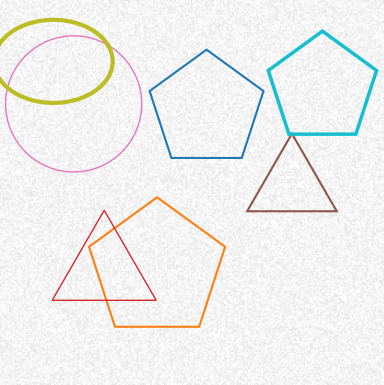[{"shape": "pentagon", "thickness": 1.5, "radius": 0.78, "center": [0.537, 0.716]}, {"shape": "pentagon", "thickness": 1.5, "radius": 0.93, "center": [0.408, 0.302]}, {"shape": "triangle", "thickness": 1, "radius": 0.78, "center": [0.271, 0.298]}, {"shape": "triangle", "thickness": 1.5, "radius": 0.67, "center": [0.758, 0.519]}, {"shape": "circle", "thickness": 1, "radius": 0.88, "center": [0.191, 0.73]}, {"shape": "oval", "thickness": 3, "radius": 0.77, "center": [0.139, 0.841]}, {"shape": "pentagon", "thickness": 2.5, "radius": 0.74, "center": [0.837, 0.771]}]